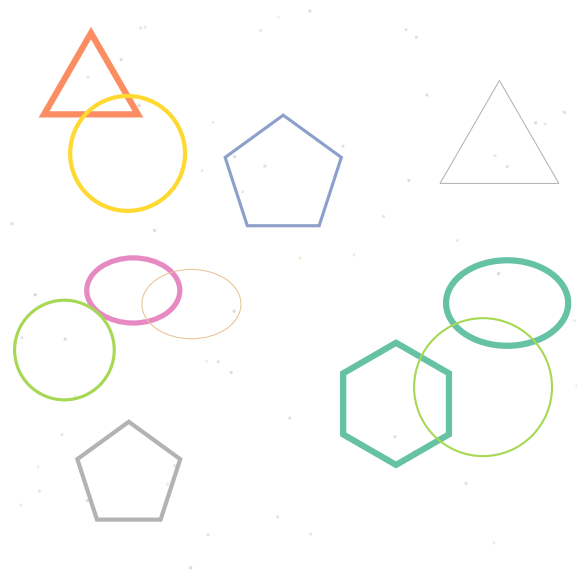[{"shape": "hexagon", "thickness": 3, "radius": 0.53, "center": [0.686, 0.3]}, {"shape": "oval", "thickness": 3, "radius": 0.53, "center": [0.878, 0.474]}, {"shape": "triangle", "thickness": 3, "radius": 0.47, "center": [0.158, 0.848]}, {"shape": "pentagon", "thickness": 1.5, "radius": 0.53, "center": [0.49, 0.694]}, {"shape": "oval", "thickness": 2.5, "radius": 0.4, "center": [0.231, 0.496]}, {"shape": "circle", "thickness": 1, "radius": 0.6, "center": [0.836, 0.329]}, {"shape": "circle", "thickness": 1.5, "radius": 0.43, "center": [0.112, 0.393]}, {"shape": "circle", "thickness": 2, "radius": 0.5, "center": [0.221, 0.733]}, {"shape": "oval", "thickness": 0.5, "radius": 0.43, "center": [0.331, 0.473]}, {"shape": "triangle", "thickness": 0.5, "radius": 0.59, "center": [0.865, 0.741]}, {"shape": "pentagon", "thickness": 2, "radius": 0.47, "center": [0.223, 0.175]}]